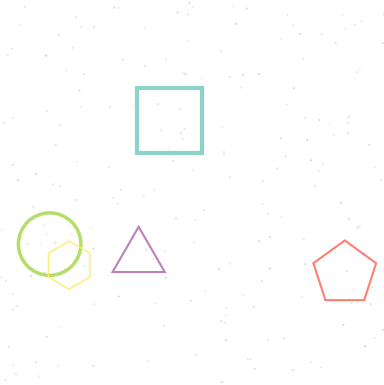[{"shape": "square", "thickness": 3, "radius": 0.42, "center": [0.439, 0.687]}, {"shape": "pentagon", "thickness": 1.5, "radius": 0.43, "center": [0.896, 0.29]}, {"shape": "circle", "thickness": 2.5, "radius": 0.41, "center": [0.129, 0.366]}, {"shape": "triangle", "thickness": 1.5, "radius": 0.39, "center": [0.36, 0.333]}, {"shape": "hexagon", "thickness": 1, "radius": 0.31, "center": [0.18, 0.311]}]